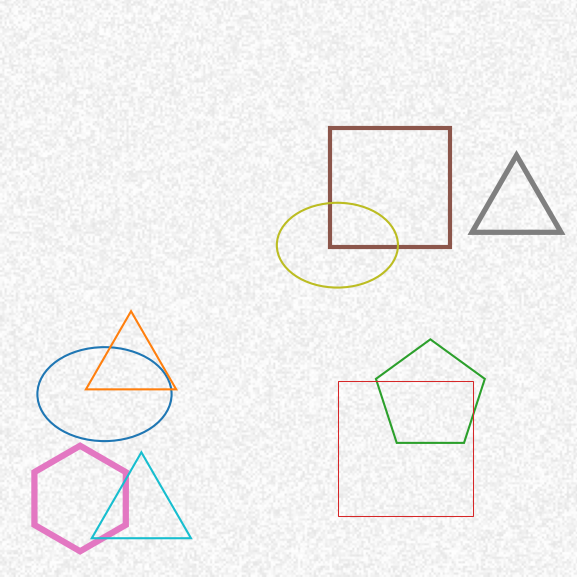[{"shape": "oval", "thickness": 1, "radius": 0.58, "center": [0.181, 0.317]}, {"shape": "triangle", "thickness": 1, "radius": 0.45, "center": [0.227, 0.37]}, {"shape": "pentagon", "thickness": 1, "radius": 0.5, "center": [0.745, 0.312]}, {"shape": "square", "thickness": 0.5, "radius": 0.58, "center": [0.703, 0.223]}, {"shape": "square", "thickness": 2, "radius": 0.52, "center": [0.676, 0.675]}, {"shape": "hexagon", "thickness": 3, "radius": 0.46, "center": [0.139, 0.136]}, {"shape": "triangle", "thickness": 2.5, "radius": 0.44, "center": [0.894, 0.641]}, {"shape": "oval", "thickness": 1, "radius": 0.52, "center": [0.584, 0.575]}, {"shape": "triangle", "thickness": 1, "radius": 0.5, "center": [0.245, 0.117]}]